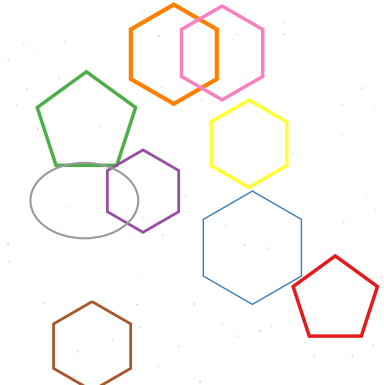[{"shape": "pentagon", "thickness": 2.5, "radius": 0.58, "center": [0.871, 0.22]}, {"shape": "hexagon", "thickness": 1, "radius": 0.74, "center": [0.655, 0.357]}, {"shape": "pentagon", "thickness": 2.5, "radius": 0.67, "center": [0.224, 0.679]}, {"shape": "hexagon", "thickness": 2, "radius": 0.53, "center": [0.372, 0.504]}, {"shape": "hexagon", "thickness": 3, "radius": 0.64, "center": [0.451, 0.859]}, {"shape": "hexagon", "thickness": 2.5, "radius": 0.57, "center": [0.647, 0.627]}, {"shape": "hexagon", "thickness": 2, "radius": 0.58, "center": [0.239, 0.101]}, {"shape": "hexagon", "thickness": 2.5, "radius": 0.61, "center": [0.577, 0.862]}, {"shape": "oval", "thickness": 1.5, "radius": 0.7, "center": [0.219, 0.479]}]